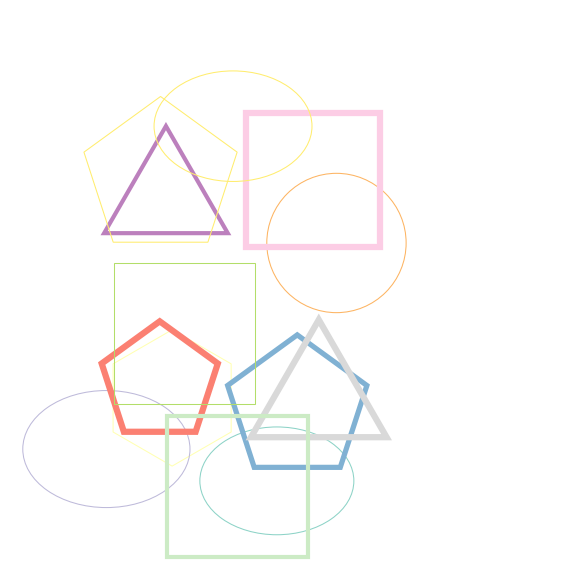[{"shape": "oval", "thickness": 0.5, "radius": 0.67, "center": [0.479, 0.166]}, {"shape": "hexagon", "thickness": 0.5, "radius": 0.59, "center": [0.298, 0.31]}, {"shape": "oval", "thickness": 0.5, "radius": 0.72, "center": [0.184, 0.222]}, {"shape": "pentagon", "thickness": 3, "radius": 0.53, "center": [0.277, 0.337]}, {"shape": "pentagon", "thickness": 2.5, "radius": 0.63, "center": [0.515, 0.292]}, {"shape": "circle", "thickness": 0.5, "radius": 0.6, "center": [0.583, 0.578]}, {"shape": "square", "thickness": 0.5, "radius": 0.61, "center": [0.32, 0.422]}, {"shape": "square", "thickness": 3, "radius": 0.58, "center": [0.542, 0.687]}, {"shape": "triangle", "thickness": 3, "radius": 0.68, "center": [0.552, 0.31]}, {"shape": "triangle", "thickness": 2, "radius": 0.62, "center": [0.287, 0.657]}, {"shape": "square", "thickness": 2, "radius": 0.61, "center": [0.412, 0.157]}, {"shape": "oval", "thickness": 0.5, "radius": 0.68, "center": [0.404, 0.781]}, {"shape": "pentagon", "thickness": 0.5, "radius": 0.7, "center": [0.278, 0.693]}]